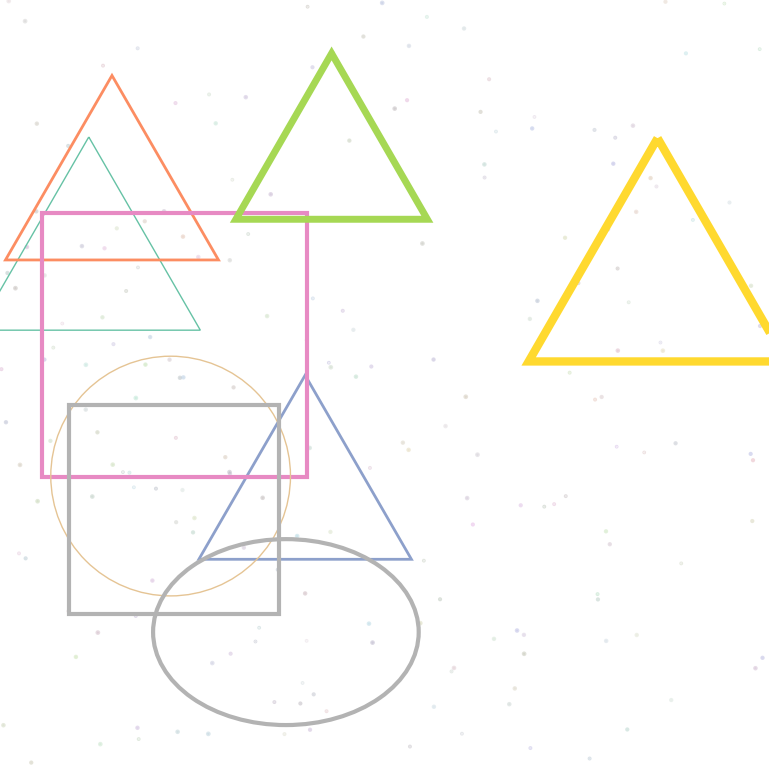[{"shape": "triangle", "thickness": 0.5, "radius": 0.84, "center": [0.115, 0.655]}, {"shape": "triangle", "thickness": 1, "radius": 0.8, "center": [0.145, 0.742]}, {"shape": "triangle", "thickness": 1, "radius": 0.8, "center": [0.396, 0.353]}, {"shape": "square", "thickness": 1.5, "radius": 0.86, "center": [0.227, 0.552]}, {"shape": "triangle", "thickness": 2.5, "radius": 0.72, "center": [0.431, 0.787]}, {"shape": "triangle", "thickness": 3, "radius": 0.97, "center": [0.854, 0.627]}, {"shape": "circle", "thickness": 0.5, "radius": 0.78, "center": [0.222, 0.382]}, {"shape": "square", "thickness": 1.5, "radius": 0.68, "center": [0.226, 0.338]}, {"shape": "oval", "thickness": 1.5, "radius": 0.86, "center": [0.371, 0.179]}]